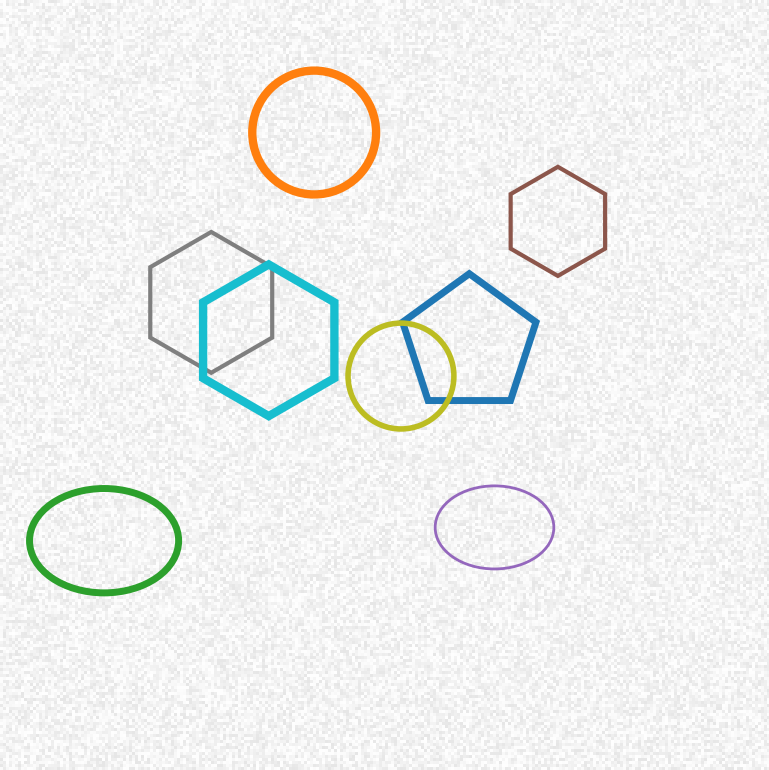[{"shape": "pentagon", "thickness": 2.5, "radius": 0.46, "center": [0.609, 0.553]}, {"shape": "circle", "thickness": 3, "radius": 0.4, "center": [0.408, 0.828]}, {"shape": "oval", "thickness": 2.5, "radius": 0.48, "center": [0.135, 0.298]}, {"shape": "oval", "thickness": 1, "radius": 0.39, "center": [0.642, 0.315]}, {"shape": "hexagon", "thickness": 1.5, "radius": 0.35, "center": [0.725, 0.713]}, {"shape": "hexagon", "thickness": 1.5, "radius": 0.46, "center": [0.274, 0.607]}, {"shape": "circle", "thickness": 2, "radius": 0.34, "center": [0.521, 0.512]}, {"shape": "hexagon", "thickness": 3, "radius": 0.49, "center": [0.349, 0.558]}]